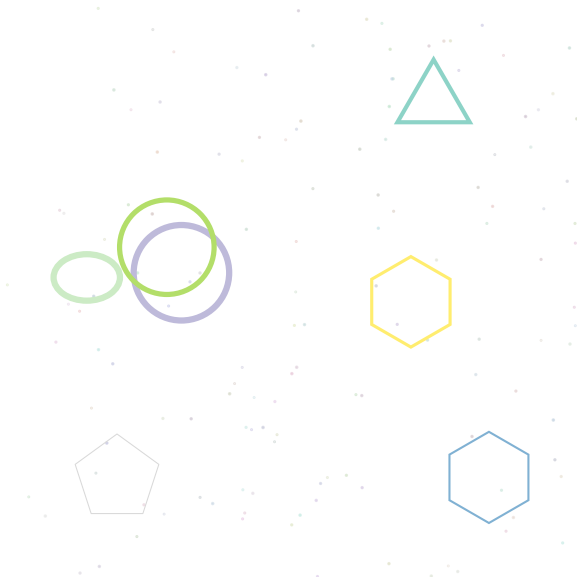[{"shape": "triangle", "thickness": 2, "radius": 0.36, "center": [0.751, 0.824]}, {"shape": "circle", "thickness": 3, "radius": 0.41, "center": [0.314, 0.527]}, {"shape": "hexagon", "thickness": 1, "radius": 0.39, "center": [0.847, 0.172]}, {"shape": "circle", "thickness": 2.5, "radius": 0.41, "center": [0.289, 0.571]}, {"shape": "pentagon", "thickness": 0.5, "radius": 0.38, "center": [0.203, 0.171]}, {"shape": "oval", "thickness": 3, "radius": 0.29, "center": [0.15, 0.519]}, {"shape": "hexagon", "thickness": 1.5, "radius": 0.39, "center": [0.712, 0.476]}]